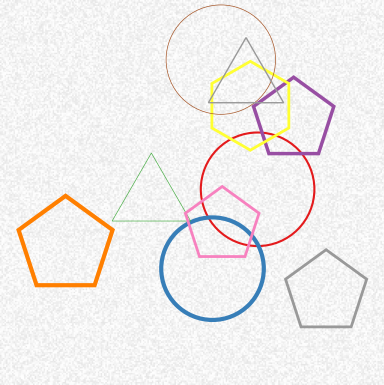[{"shape": "circle", "thickness": 1.5, "radius": 0.74, "center": [0.669, 0.508]}, {"shape": "circle", "thickness": 3, "radius": 0.67, "center": [0.552, 0.302]}, {"shape": "triangle", "thickness": 0.5, "radius": 0.59, "center": [0.393, 0.485]}, {"shape": "pentagon", "thickness": 2.5, "radius": 0.55, "center": [0.763, 0.69]}, {"shape": "pentagon", "thickness": 3, "radius": 0.64, "center": [0.17, 0.363]}, {"shape": "hexagon", "thickness": 2, "radius": 0.58, "center": [0.65, 0.725]}, {"shape": "circle", "thickness": 0.5, "radius": 0.71, "center": [0.574, 0.845]}, {"shape": "pentagon", "thickness": 2, "radius": 0.5, "center": [0.577, 0.415]}, {"shape": "triangle", "thickness": 1, "radius": 0.56, "center": [0.639, 0.79]}, {"shape": "pentagon", "thickness": 2, "radius": 0.55, "center": [0.847, 0.241]}]